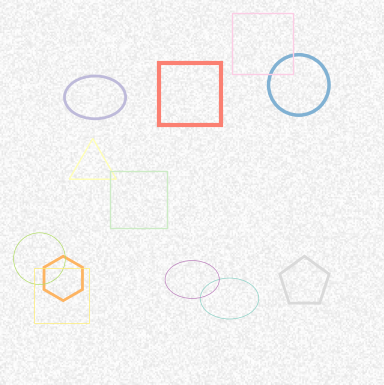[{"shape": "oval", "thickness": 0.5, "radius": 0.38, "center": [0.596, 0.225]}, {"shape": "triangle", "thickness": 1, "radius": 0.35, "center": [0.241, 0.57]}, {"shape": "oval", "thickness": 2, "radius": 0.4, "center": [0.247, 0.747]}, {"shape": "square", "thickness": 3, "radius": 0.4, "center": [0.493, 0.755]}, {"shape": "circle", "thickness": 2.5, "radius": 0.39, "center": [0.776, 0.779]}, {"shape": "hexagon", "thickness": 2, "radius": 0.29, "center": [0.164, 0.277]}, {"shape": "circle", "thickness": 0.5, "radius": 0.34, "center": [0.102, 0.328]}, {"shape": "square", "thickness": 1, "radius": 0.4, "center": [0.682, 0.887]}, {"shape": "pentagon", "thickness": 2, "radius": 0.34, "center": [0.791, 0.267]}, {"shape": "oval", "thickness": 0.5, "radius": 0.35, "center": [0.499, 0.274]}, {"shape": "square", "thickness": 1, "radius": 0.37, "center": [0.359, 0.483]}, {"shape": "square", "thickness": 0.5, "radius": 0.36, "center": [0.16, 0.233]}]